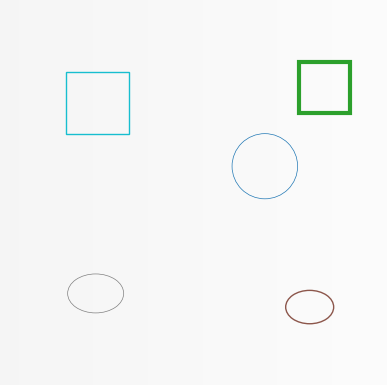[{"shape": "circle", "thickness": 0.5, "radius": 0.42, "center": [0.683, 0.568]}, {"shape": "square", "thickness": 3, "radius": 0.33, "center": [0.837, 0.774]}, {"shape": "oval", "thickness": 1, "radius": 0.31, "center": [0.799, 0.202]}, {"shape": "oval", "thickness": 0.5, "radius": 0.36, "center": [0.247, 0.238]}, {"shape": "square", "thickness": 1, "radius": 0.4, "center": [0.252, 0.733]}]